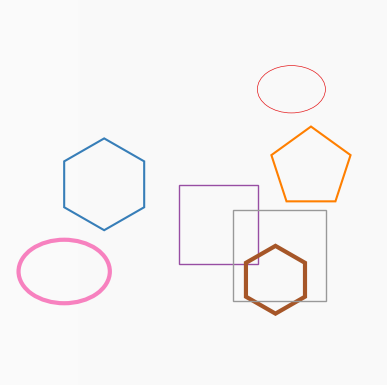[{"shape": "oval", "thickness": 0.5, "radius": 0.44, "center": [0.752, 0.768]}, {"shape": "hexagon", "thickness": 1.5, "radius": 0.6, "center": [0.269, 0.521]}, {"shape": "square", "thickness": 1, "radius": 0.51, "center": [0.565, 0.417]}, {"shape": "pentagon", "thickness": 1.5, "radius": 0.54, "center": [0.803, 0.564]}, {"shape": "hexagon", "thickness": 3, "radius": 0.44, "center": [0.711, 0.273]}, {"shape": "oval", "thickness": 3, "radius": 0.59, "center": [0.166, 0.295]}, {"shape": "square", "thickness": 1, "radius": 0.59, "center": [0.721, 0.336]}]